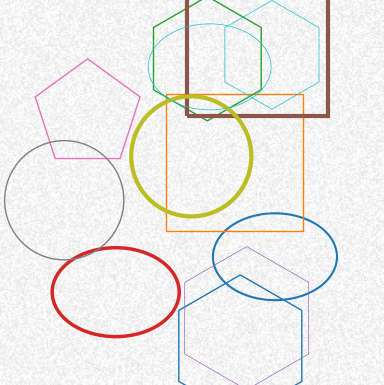[{"shape": "hexagon", "thickness": 1, "radius": 0.92, "center": [0.624, 0.102]}, {"shape": "oval", "thickness": 1.5, "radius": 0.81, "center": [0.714, 0.333]}, {"shape": "square", "thickness": 1, "radius": 0.89, "center": [0.609, 0.578]}, {"shape": "hexagon", "thickness": 1, "radius": 0.81, "center": [0.539, 0.848]}, {"shape": "oval", "thickness": 2.5, "radius": 0.82, "center": [0.301, 0.241]}, {"shape": "hexagon", "thickness": 0.5, "radius": 0.93, "center": [0.641, 0.174]}, {"shape": "square", "thickness": 3, "radius": 0.92, "center": [0.668, 0.881]}, {"shape": "pentagon", "thickness": 1, "radius": 0.72, "center": [0.228, 0.704]}, {"shape": "circle", "thickness": 1, "radius": 0.77, "center": [0.167, 0.48]}, {"shape": "circle", "thickness": 3, "radius": 0.78, "center": [0.497, 0.594]}, {"shape": "oval", "thickness": 0.5, "radius": 0.8, "center": [0.545, 0.826]}, {"shape": "hexagon", "thickness": 0.5, "radius": 0.71, "center": [0.706, 0.858]}]